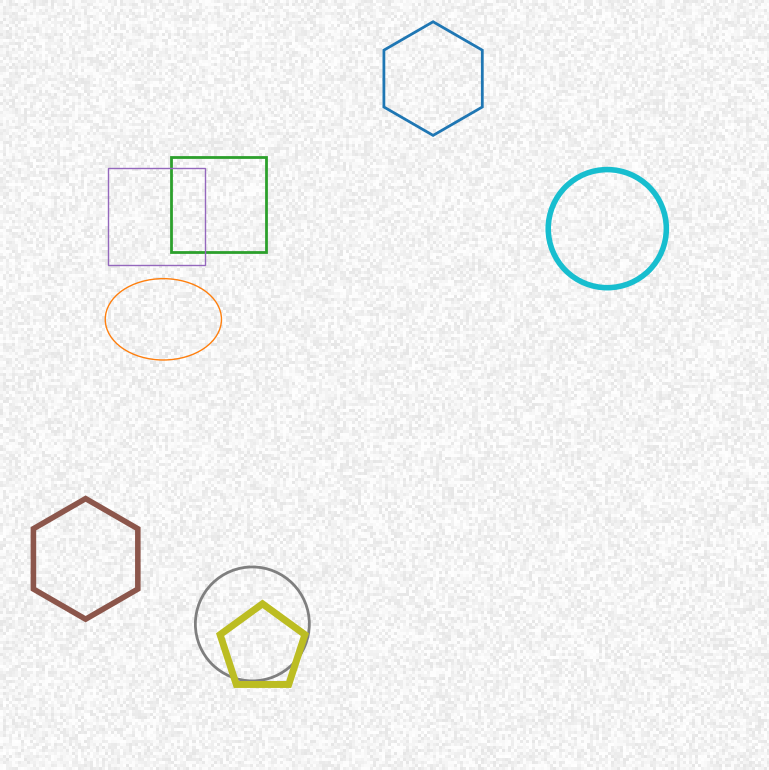[{"shape": "hexagon", "thickness": 1, "radius": 0.37, "center": [0.562, 0.898]}, {"shape": "oval", "thickness": 0.5, "radius": 0.38, "center": [0.212, 0.585]}, {"shape": "square", "thickness": 1, "radius": 0.31, "center": [0.284, 0.735]}, {"shape": "square", "thickness": 0.5, "radius": 0.31, "center": [0.203, 0.719]}, {"shape": "hexagon", "thickness": 2, "radius": 0.39, "center": [0.111, 0.274]}, {"shape": "circle", "thickness": 1, "radius": 0.37, "center": [0.328, 0.19]}, {"shape": "pentagon", "thickness": 2.5, "radius": 0.29, "center": [0.341, 0.158]}, {"shape": "circle", "thickness": 2, "radius": 0.38, "center": [0.789, 0.703]}]